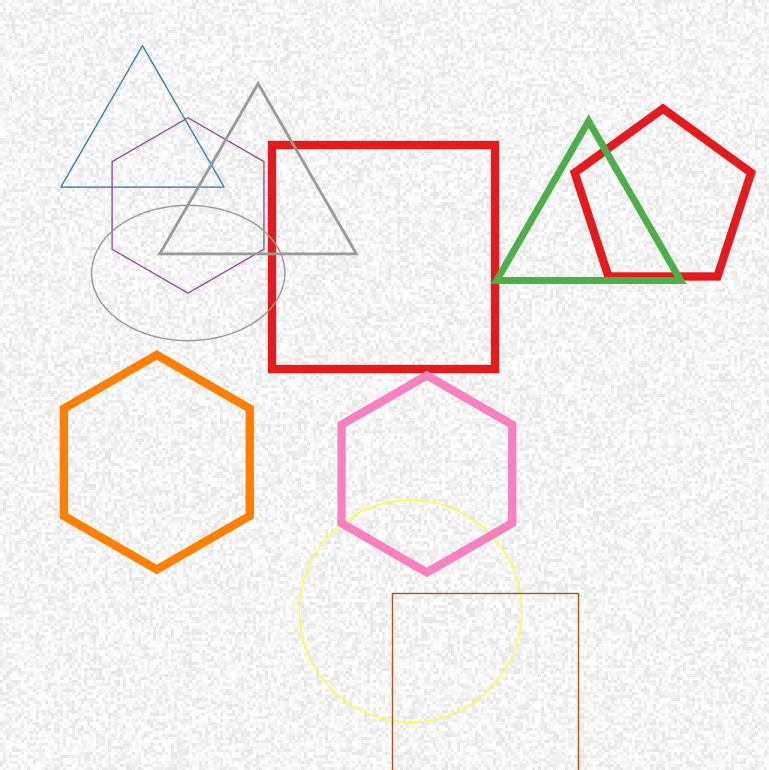[{"shape": "square", "thickness": 3, "radius": 0.72, "center": [0.499, 0.666]}, {"shape": "pentagon", "thickness": 3, "radius": 0.6, "center": [0.861, 0.738]}, {"shape": "triangle", "thickness": 0.5, "radius": 0.61, "center": [0.185, 0.818]}, {"shape": "triangle", "thickness": 2.5, "radius": 0.69, "center": [0.764, 0.705]}, {"shape": "hexagon", "thickness": 0.5, "radius": 0.57, "center": [0.244, 0.733]}, {"shape": "hexagon", "thickness": 3, "radius": 0.7, "center": [0.204, 0.4]}, {"shape": "circle", "thickness": 0.5, "radius": 0.72, "center": [0.533, 0.206]}, {"shape": "square", "thickness": 0.5, "radius": 0.6, "center": [0.63, 0.109]}, {"shape": "hexagon", "thickness": 3, "radius": 0.64, "center": [0.554, 0.384]}, {"shape": "oval", "thickness": 0.5, "radius": 0.63, "center": [0.244, 0.645]}, {"shape": "triangle", "thickness": 1, "radius": 0.74, "center": [0.335, 0.744]}]